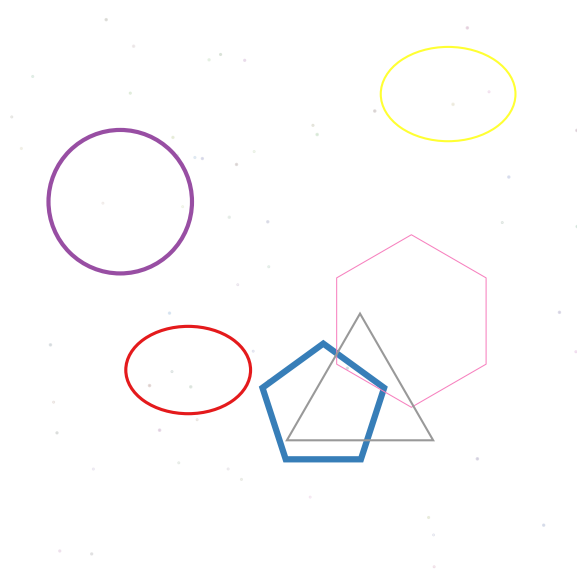[{"shape": "oval", "thickness": 1.5, "radius": 0.54, "center": [0.326, 0.358]}, {"shape": "pentagon", "thickness": 3, "radius": 0.55, "center": [0.56, 0.293]}, {"shape": "circle", "thickness": 2, "radius": 0.62, "center": [0.208, 0.65]}, {"shape": "oval", "thickness": 1, "radius": 0.58, "center": [0.776, 0.836]}, {"shape": "hexagon", "thickness": 0.5, "radius": 0.75, "center": [0.712, 0.443]}, {"shape": "triangle", "thickness": 1, "radius": 0.73, "center": [0.623, 0.31]}]